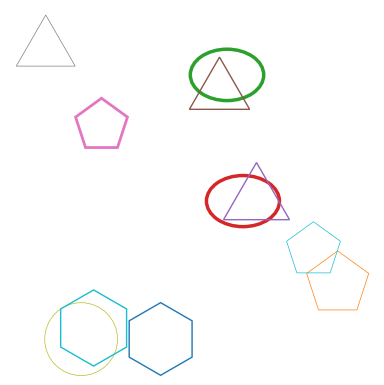[{"shape": "hexagon", "thickness": 1, "radius": 0.47, "center": [0.417, 0.12]}, {"shape": "pentagon", "thickness": 0.5, "radius": 0.42, "center": [0.877, 0.264]}, {"shape": "oval", "thickness": 2.5, "radius": 0.48, "center": [0.59, 0.805]}, {"shape": "oval", "thickness": 2.5, "radius": 0.47, "center": [0.631, 0.478]}, {"shape": "triangle", "thickness": 1, "radius": 0.49, "center": [0.666, 0.479]}, {"shape": "triangle", "thickness": 1, "radius": 0.45, "center": [0.57, 0.761]}, {"shape": "pentagon", "thickness": 2, "radius": 0.35, "center": [0.264, 0.674]}, {"shape": "triangle", "thickness": 0.5, "radius": 0.44, "center": [0.119, 0.873]}, {"shape": "circle", "thickness": 0.5, "radius": 0.47, "center": [0.211, 0.119]}, {"shape": "pentagon", "thickness": 0.5, "radius": 0.37, "center": [0.814, 0.351]}, {"shape": "hexagon", "thickness": 1, "radius": 0.49, "center": [0.243, 0.148]}]